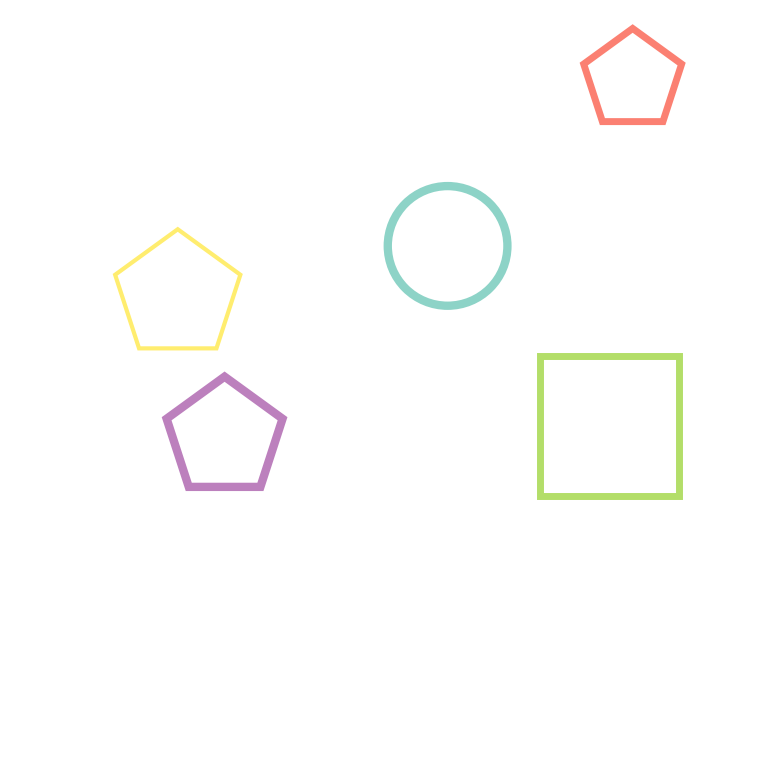[{"shape": "circle", "thickness": 3, "radius": 0.39, "center": [0.581, 0.681]}, {"shape": "pentagon", "thickness": 2.5, "radius": 0.33, "center": [0.822, 0.896]}, {"shape": "square", "thickness": 2.5, "radius": 0.45, "center": [0.791, 0.447]}, {"shape": "pentagon", "thickness": 3, "radius": 0.4, "center": [0.292, 0.432]}, {"shape": "pentagon", "thickness": 1.5, "radius": 0.43, "center": [0.231, 0.617]}]